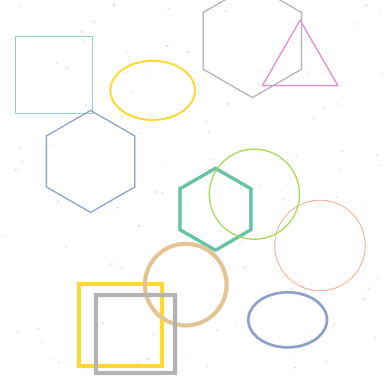[{"shape": "hexagon", "thickness": 2.5, "radius": 0.53, "center": [0.56, 0.456]}, {"shape": "square", "thickness": 0.5, "radius": 0.5, "center": [0.138, 0.807]}, {"shape": "circle", "thickness": 0.5, "radius": 0.59, "center": [0.831, 0.362]}, {"shape": "hexagon", "thickness": 1, "radius": 0.66, "center": [0.235, 0.581]}, {"shape": "oval", "thickness": 2, "radius": 0.51, "center": [0.747, 0.169]}, {"shape": "triangle", "thickness": 1, "radius": 0.57, "center": [0.78, 0.834]}, {"shape": "circle", "thickness": 1, "radius": 0.59, "center": [0.661, 0.496]}, {"shape": "oval", "thickness": 1.5, "radius": 0.55, "center": [0.397, 0.765]}, {"shape": "square", "thickness": 3, "radius": 0.53, "center": [0.313, 0.156]}, {"shape": "circle", "thickness": 3, "radius": 0.53, "center": [0.482, 0.261]}, {"shape": "square", "thickness": 3, "radius": 0.51, "center": [0.352, 0.132]}, {"shape": "hexagon", "thickness": 1, "radius": 0.74, "center": [0.656, 0.894]}]